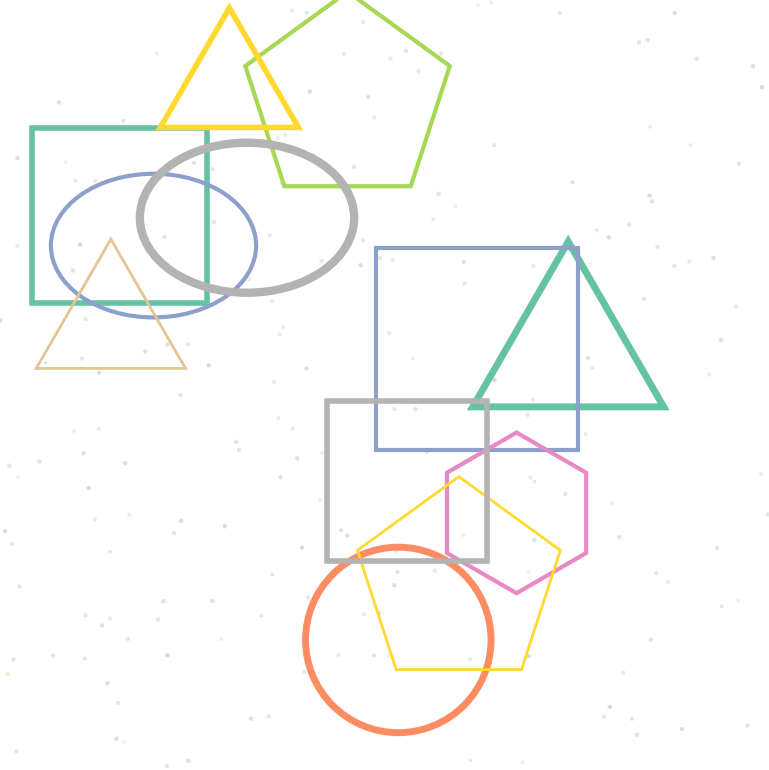[{"shape": "triangle", "thickness": 2.5, "radius": 0.72, "center": [0.738, 0.543]}, {"shape": "square", "thickness": 2, "radius": 0.57, "center": [0.155, 0.72]}, {"shape": "circle", "thickness": 2.5, "radius": 0.6, "center": [0.517, 0.169]}, {"shape": "oval", "thickness": 1.5, "radius": 0.67, "center": [0.199, 0.681]}, {"shape": "square", "thickness": 1.5, "radius": 0.66, "center": [0.619, 0.547]}, {"shape": "hexagon", "thickness": 1.5, "radius": 0.52, "center": [0.671, 0.334]}, {"shape": "pentagon", "thickness": 1.5, "radius": 0.7, "center": [0.451, 0.871]}, {"shape": "pentagon", "thickness": 1, "radius": 0.69, "center": [0.596, 0.242]}, {"shape": "triangle", "thickness": 2, "radius": 0.52, "center": [0.298, 0.886]}, {"shape": "triangle", "thickness": 1, "radius": 0.56, "center": [0.144, 0.578]}, {"shape": "oval", "thickness": 3, "radius": 0.7, "center": [0.321, 0.717]}, {"shape": "square", "thickness": 2, "radius": 0.52, "center": [0.528, 0.375]}]